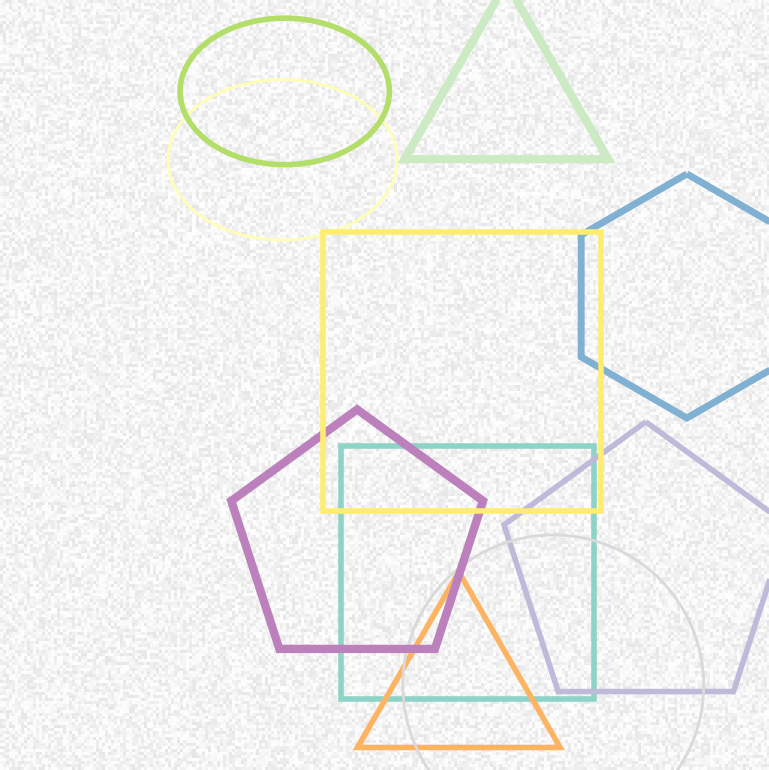[{"shape": "square", "thickness": 2, "radius": 0.82, "center": [0.607, 0.256]}, {"shape": "oval", "thickness": 1, "radius": 0.74, "center": [0.367, 0.792]}, {"shape": "pentagon", "thickness": 2, "radius": 0.97, "center": [0.839, 0.259]}, {"shape": "hexagon", "thickness": 2.5, "radius": 0.79, "center": [0.892, 0.616]}, {"shape": "triangle", "thickness": 2, "radius": 0.76, "center": [0.596, 0.105]}, {"shape": "oval", "thickness": 2, "radius": 0.68, "center": [0.37, 0.881]}, {"shape": "circle", "thickness": 1, "radius": 0.98, "center": [0.718, 0.11]}, {"shape": "pentagon", "thickness": 3, "radius": 0.86, "center": [0.464, 0.296]}, {"shape": "triangle", "thickness": 3, "radius": 0.76, "center": [0.658, 0.87]}, {"shape": "square", "thickness": 2, "radius": 0.9, "center": [0.6, 0.518]}]